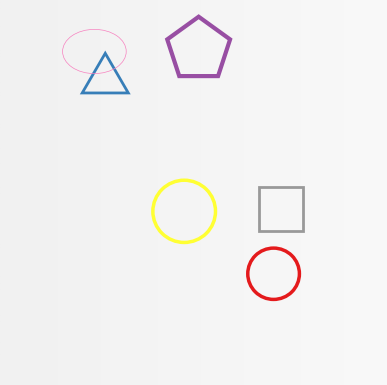[{"shape": "circle", "thickness": 2.5, "radius": 0.33, "center": [0.706, 0.289]}, {"shape": "triangle", "thickness": 2, "radius": 0.34, "center": [0.272, 0.793]}, {"shape": "pentagon", "thickness": 3, "radius": 0.43, "center": [0.513, 0.871]}, {"shape": "circle", "thickness": 2.5, "radius": 0.4, "center": [0.475, 0.451]}, {"shape": "oval", "thickness": 0.5, "radius": 0.41, "center": [0.244, 0.866]}, {"shape": "square", "thickness": 2, "radius": 0.29, "center": [0.725, 0.457]}]